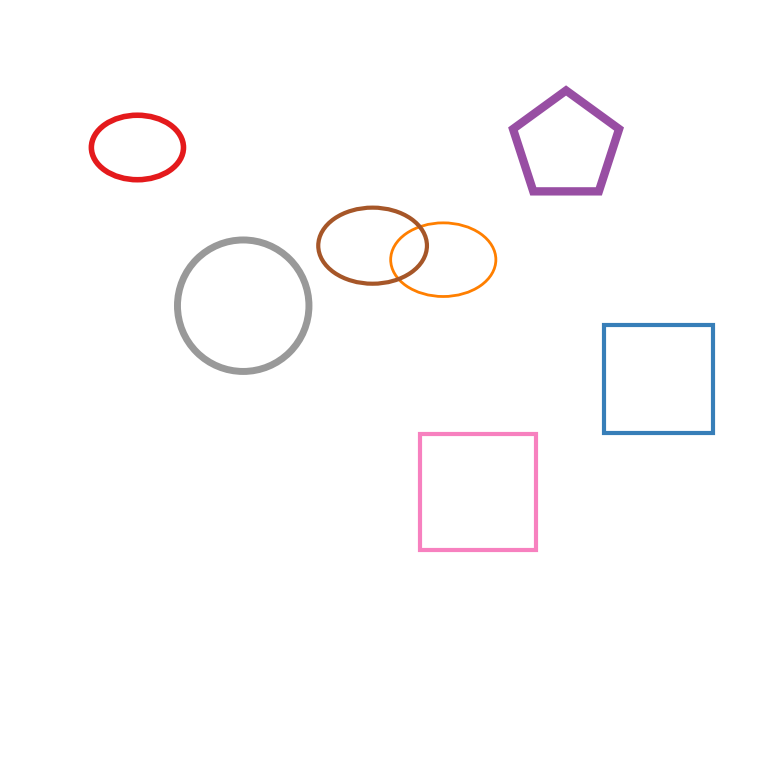[{"shape": "oval", "thickness": 2, "radius": 0.3, "center": [0.178, 0.808]}, {"shape": "square", "thickness": 1.5, "radius": 0.35, "center": [0.855, 0.508]}, {"shape": "pentagon", "thickness": 3, "radius": 0.36, "center": [0.735, 0.81]}, {"shape": "oval", "thickness": 1, "radius": 0.34, "center": [0.576, 0.663]}, {"shape": "oval", "thickness": 1.5, "radius": 0.35, "center": [0.484, 0.681]}, {"shape": "square", "thickness": 1.5, "radius": 0.38, "center": [0.621, 0.361]}, {"shape": "circle", "thickness": 2.5, "radius": 0.43, "center": [0.316, 0.603]}]